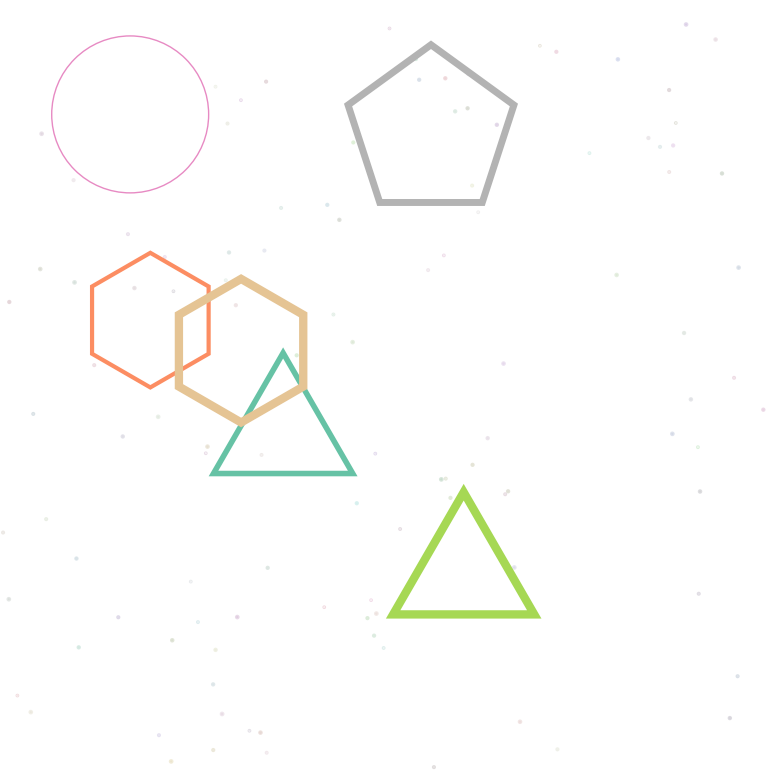[{"shape": "triangle", "thickness": 2, "radius": 0.52, "center": [0.368, 0.437]}, {"shape": "hexagon", "thickness": 1.5, "radius": 0.44, "center": [0.195, 0.584]}, {"shape": "circle", "thickness": 0.5, "radius": 0.51, "center": [0.169, 0.851]}, {"shape": "triangle", "thickness": 3, "radius": 0.53, "center": [0.602, 0.255]}, {"shape": "hexagon", "thickness": 3, "radius": 0.47, "center": [0.313, 0.545]}, {"shape": "pentagon", "thickness": 2.5, "radius": 0.57, "center": [0.56, 0.829]}]